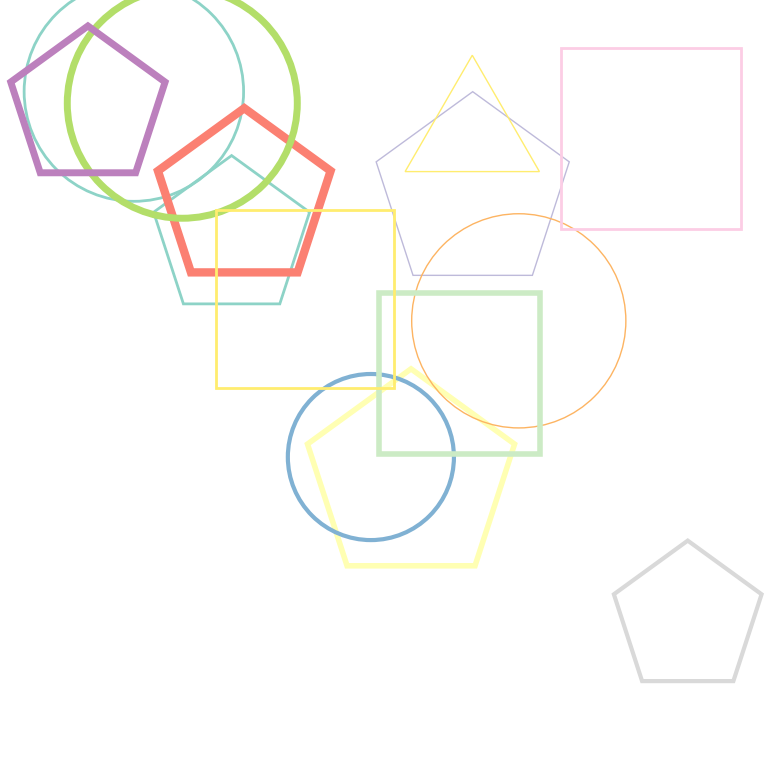[{"shape": "circle", "thickness": 1, "radius": 0.71, "center": [0.174, 0.881]}, {"shape": "pentagon", "thickness": 1, "radius": 0.53, "center": [0.301, 0.691]}, {"shape": "pentagon", "thickness": 2, "radius": 0.71, "center": [0.534, 0.38]}, {"shape": "pentagon", "thickness": 0.5, "radius": 0.66, "center": [0.614, 0.749]}, {"shape": "pentagon", "thickness": 3, "radius": 0.59, "center": [0.317, 0.742]}, {"shape": "circle", "thickness": 1.5, "radius": 0.54, "center": [0.482, 0.406]}, {"shape": "circle", "thickness": 0.5, "radius": 0.7, "center": [0.674, 0.583]}, {"shape": "circle", "thickness": 2.5, "radius": 0.75, "center": [0.237, 0.866]}, {"shape": "square", "thickness": 1, "radius": 0.59, "center": [0.845, 0.82]}, {"shape": "pentagon", "thickness": 1.5, "radius": 0.5, "center": [0.893, 0.197]}, {"shape": "pentagon", "thickness": 2.5, "radius": 0.53, "center": [0.114, 0.861]}, {"shape": "square", "thickness": 2, "radius": 0.52, "center": [0.597, 0.515]}, {"shape": "triangle", "thickness": 0.5, "radius": 0.5, "center": [0.613, 0.828]}, {"shape": "square", "thickness": 1, "radius": 0.58, "center": [0.396, 0.612]}]